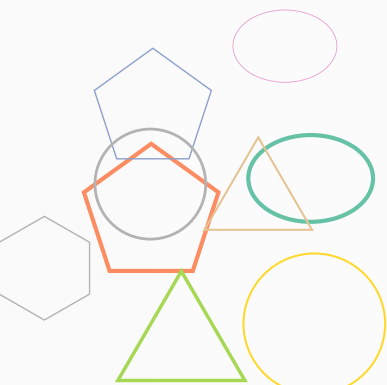[{"shape": "oval", "thickness": 3, "radius": 0.8, "center": [0.802, 0.537]}, {"shape": "pentagon", "thickness": 3, "radius": 0.91, "center": [0.39, 0.444]}, {"shape": "pentagon", "thickness": 1, "radius": 0.79, "center": [0.394, 0.716]}, {"shape": "oval", "thickness": 0.5, "radius": 0.67, "center": [0.735, 0.88]}, {"shape": "triangle", "thickness": 2.5, "radius": 0.95, "center": [0.468, 0.106]}, {"shape": "circle", "thickness": 1.5, "radius": 0.91, "center": [0.811, 0.159]}, {"shape": "triangle", "thickness": 1.5, "radius": 0.8, "center": [0.666, 0.483]}, {"shape": "circle", "thickness": 2, "radius": 0.71, "center": [0.388, 0.522]}, {"shape": "hexagon", "thickness": 1, "radius": 0.67, "center": [0.115, 0.303]}]